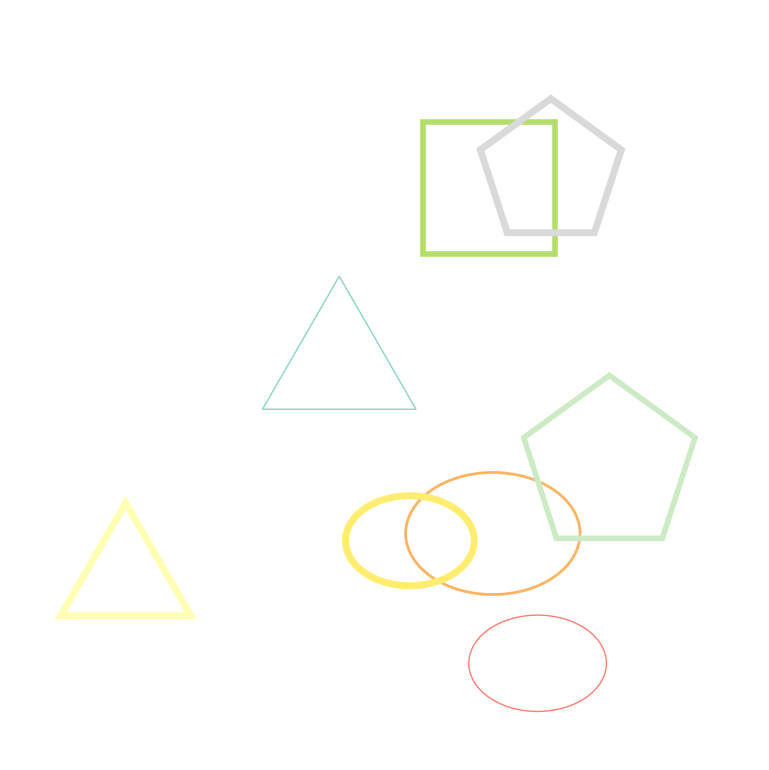[{"shape": "triangle", "thickness": 0.5, "radius": 0.58, "center": [0.441, 0.526]}, {"shape": "triangle", "thickness": 2.5, "radius": 0.49, "center": [0.163, 0.249]}, {"shape": "oval", "thickness": 0.5, "radius": 0.45, "center": [0.698, 0.139]}, {"shape": "oval", "thickness": 1, "radius": 0.57, "center": [0.64, 0.307]}, {"shape": "square", "thickness": 2, "radius": 0.43, "center": [0.635, 0.756]}, {"shape": "pentagon", "thickness": 2.5, "radius": 0.48, "center": [0.715, 0.776]}, {"shape": "pentagon", "thickness": 2, "radius": 0.58, "center": [0.791, 0.395]}, {"shape": "oval", "thickness": 2.5, "radius": 0.42, "center": [0.532, 0.298]}]